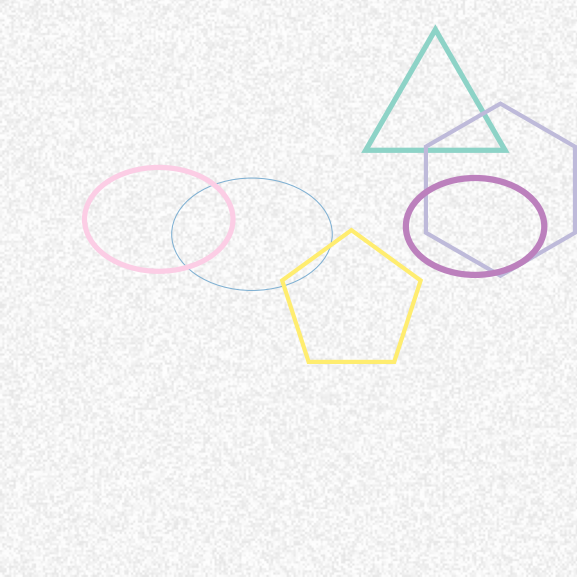[{"shape": "triangle", "thickness": 2.5, "radius": 0.7, "center": [0.754, 0.809]}, {"shape": "hexagon", "thickness": 2, "radius": 0.74, "center": [0.867, 0.671]}, {"shape": "oval", "thickness": 0.5, "radius": 0.7, "center": [0.436, 0.593]}, {"shape": "oval", "thickness": 2.5, "radius": 0.64, "center": [0.275, 0.619]}, {"shape": "oval", "thickness": 3, "radius": 0.6, "center": [0.823, 0.607]}, {"shape": "pentagon", "thickness": 2, "radius": 0.63, "center": [0.609, 0.474]}]